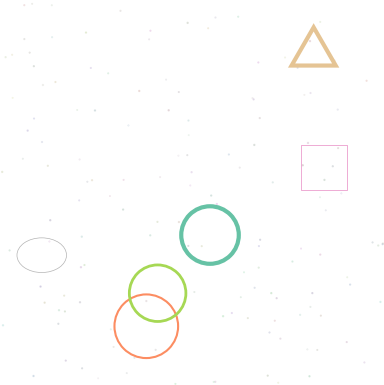[{"shape": "circle", "thickness": 3, "radius": 0.37, "center": [0.546, 0.39]}, {"shape": "circle", "thickness": 1.5, "radius": 0.41, "center": [0.38, 0.153]}, {"shape": "square", "thickness": 0.5, "radius": 0.3, "center": [0.842, 0.565]}, {"shape": "circle", "thickness": 2, "radius": 0.37, "center": [0.409, 0.238]}, {"shape": "triangle", "thickness": 3, "radius": 0.33, "center": [0.815, 0.863]}, {"shape": "oval", "thickness": 0.5, "radius": 0.32, "center": [0.108, 0.337]}]